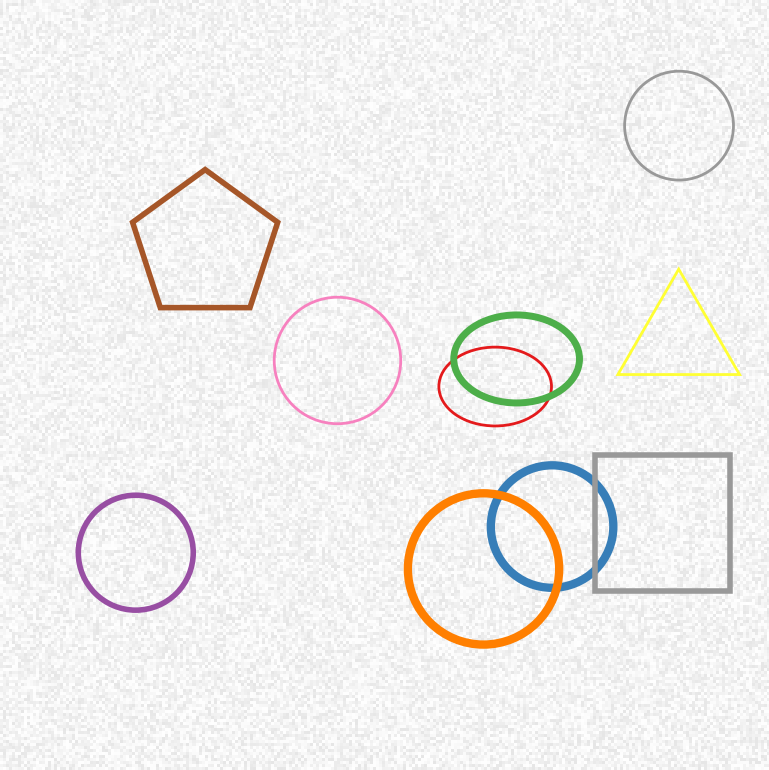[{"shape": "oval", "thickness": 1, "radius": 0.37, "center": [0.643, 0.498]}, {"shape": "circle", "thickness": 3, "radius": 0.4, "center": [0.717, 0.316]}, {"shape": "oval", "thickness": 2.5, "radius": 0.41, "center": [0.671, 0.534]}, {"shape": "circle", "thickness": 2, "radius": 0.37, "center": [0.176, 0.282]}, {"shape": "circle", "thickness": 3, "radius": 0.49, "center": [0.628, 0.261]}, {"shape": "triangle", "thickness": 1, "radius": 0.46, "center": [0.881, 0.559]}, {"shape": "pentagon", "thickness": 2, "radius": 0.5, "center": [0.266, 0.681]}, {"shape": "circle", "thickness": 1, "radius": 0.41, "center": [0.438, 0.532]}, {"shape": "circle", "thickness": 1, "radius": 0.35, "center": [0.882, 0.837]}, {"shape": "square", "thickness": 2, "radius": 0.44, "center": [0.86, 0.321]}]